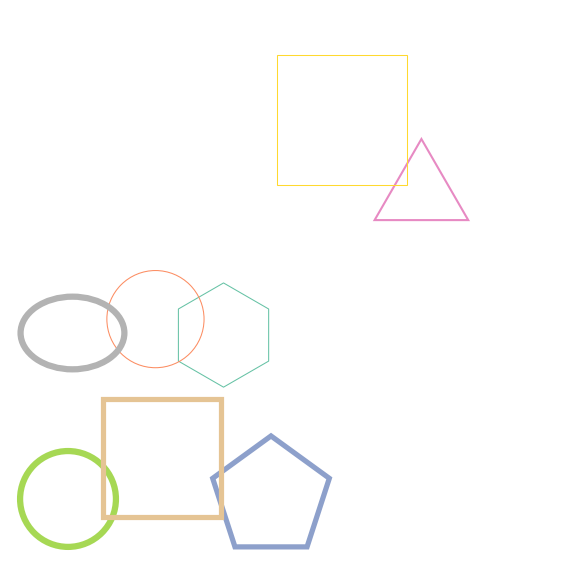[{"shape": "hexagon", "thickness": 0.5, "radius": 0.45, "center": [0.387, 0.419]}, {"shape": "circle", "thickness": 0.5, "radius": 0.42, "center": [0.269, 0.447]}, {"shape": "pentagon", "thickness": 2.5, "radius": 0.53, "center": [0.469, 0.138]}, {"shape": "triangle", "thickness": 1, "radius": 0.47, "center": [0.73, 0.665]}, {"shape": "circle", "thickness": 3, "radius": 0.41, "center": [0.118, 0.135]}, {"shape": "square", "thickness": 0.5, "radius": 0.56, "center": [0.593, 0.791]}, {"shape": "square", "thickness": 2.5, "radius": 0.51, "center": [0.28, 0.207]}, {"shape": "oval", "thickness": 3, "radius": 0.45, "center": [0.125, 0.423]}]